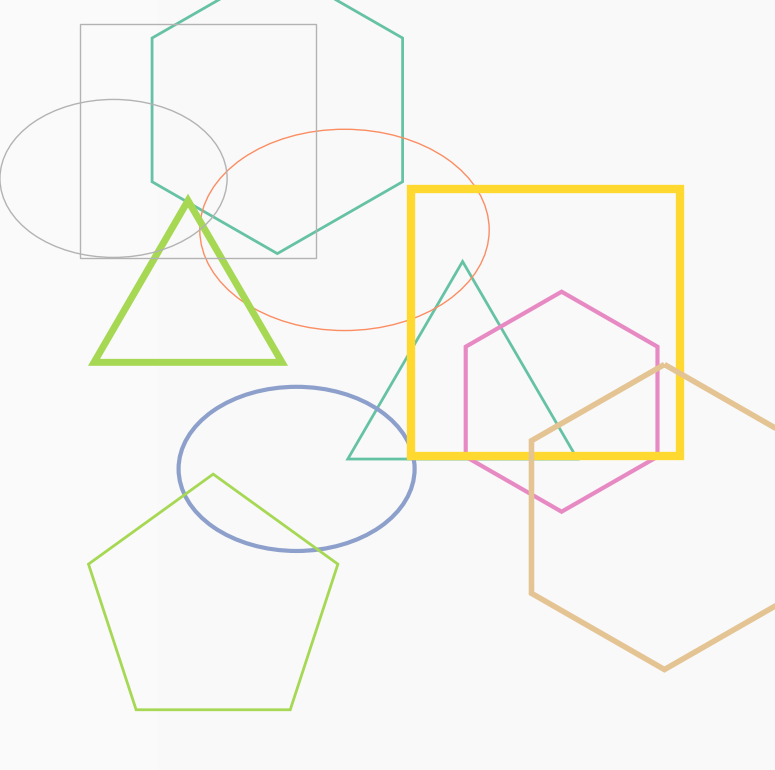[{"shape": "triangle", "thickness": 1, "radius": 0.86, "center": [0.597, 0.489]}, {"shape": "hexagon", "thickness": 1, "radius": 0.93, "center": [0.358, 0.857]}, {"shape": "oval", "thickness": 0.5, "radius": 0.93, "center": [0.445, 0.701]}, {"shape": "oval", "thickness": 1.5, "radius": 0.76, "center": [0.383, 0.391]}, {"shape": "hexagon", "thickness": 1.5, "radius": 0.71, "center": [0.725, 0.478]}, {"shape": "pentagon", "thickness": 1, "radius": 0.85, "center": [0.275, 0.215]}, {"shape": "triangle", "thickness": 2.5, "radius": 0.7, "center": [0.243, 0.599]}, {"shape": "square", "thickness": 3, "radius": 0.87, "center": [0.704, 0.581]}, {"shape": "hexagon", "thickness": 2, "radius": 0.99, "center": [0.857, 0.329]}, {"shape": "square", "thickness": 0.5, "radius": 0.76, "center": [0.256, 0.817]}, {"shape": "oval", "thickness": 0.5, "radius": 0.73, "center": [0.146, 0.768]}]